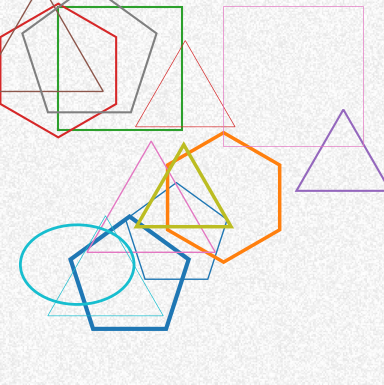[{"shape": "pentagon", "thickness": 1, "radius": 0.69, "center": [0.458, 0.387]}, {"shape": "pentagon", "thickness": 3, "radius": 0.81, "center": [0.337, 0.276]}, {"shape": "hexagon", "thickness": 2.5, "radius": 0.84, "center": [0.581, 0.487]}, {"shape": "square", "thickness": 1.5, "radius": 0.8, "center": [0.312, 0.823]}, {"shape": "triangle", "thickness": 0.5, "radius": 0.75, "center": [0.481, 0.745]}, {"shape": "hexagon", "thickness": 1.5, "radius": 0.87, "center": [0.151, 0.817]}, {"shape": "triangle", "thickness": 1.5, "radius": 0.7, "center": [0.892, 0.575]}, {"shape": "triangle", "thickness": 1, "radius": 0.93, "center": [0.106, 0.856]}, {"shape": "square", "thickness": 0.5, "radius": 0.91, "center": [0.761, 0.803]}, {"shape": "triangle", "thickness": 1, "radius": 0.96, "center": [0.393, 0.441]}, {"shape": "pentagon", "thickness": 1.5, "radius": 0.92, "center": [0.232, 0.857]}, {"shape": "triangle", "thickness": 2.5, "radius": 0.71, "center": [0.477, 0.482]}, {"shape": "triangle", "thickness": 0.5, "radius": 0.87, "center": [0.274, 0.266]}, {"shape": "oval", "thickness": 2, "radius": 0.74, "center": [0.201, 0.313]}]